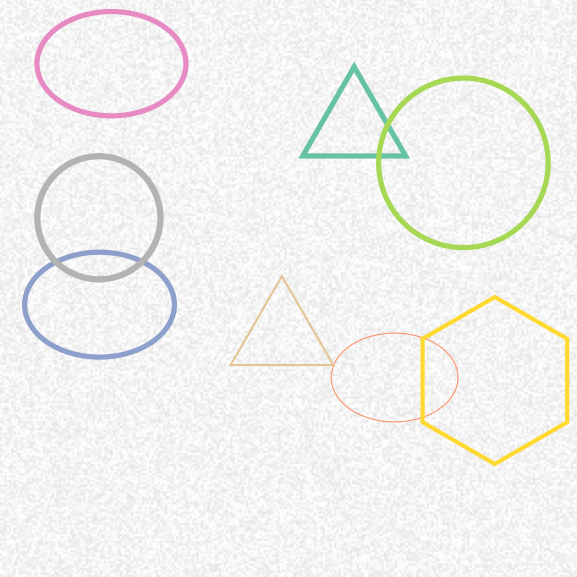[{"shape": "triangle", "thickness": 2.5, "radius": 0.51, "center": [0.613, 0.781]}, {"shape": "oval", "thickness": 0.5, "radius": 0.55, "center": [0.683, 0.345]}, {"shape": "oval", "thickness": 2.5, "radius": 0.65, "center": [0.172, 0.472]}, {"shape": "oval", "thickness": 2.5, "radius": 0.65, "center": [0.193, 0.889]}, {"shape": "circle", "thickness": 2.5, "radius": 0.73, "center": [0.802, 0.717]}, {"shape": "hexagon", "thickness": 2, "radius": 0.72, "center": [0.857, 0.34]}, {"shape": "triangle", "thickness": 1, "radius": 0.51, "center": [0.488, 0.418]}, {"shape": "circle", "thickness": 3, "radius": 0.53, "center": [0.171, 0.622]}]